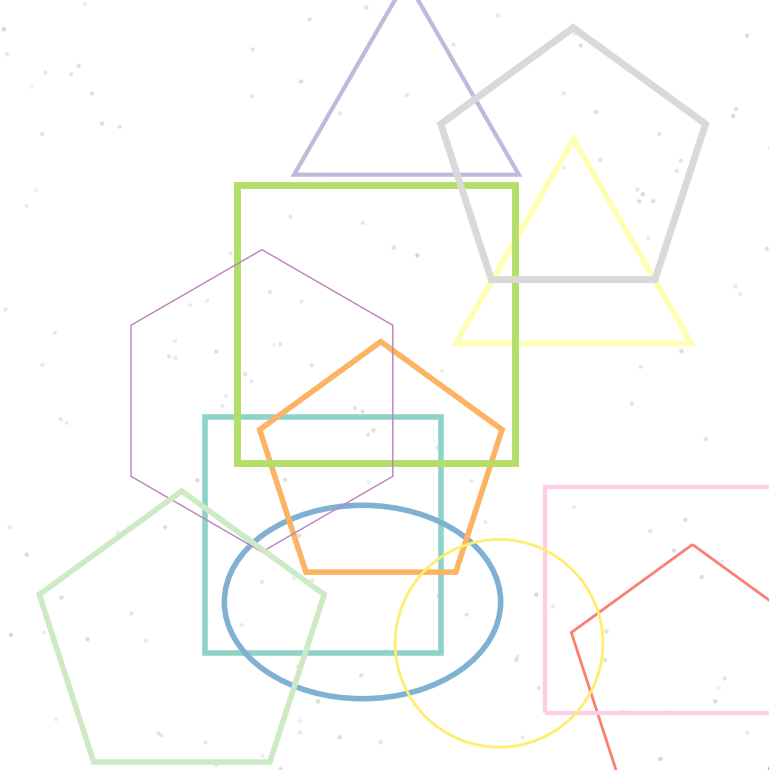[{"shape": "square", "thickness": 2, "radius": 0.77, "center": [0.42, 0.305]}, {"shape": "triangle", "thickness": 2, "radius": 0.88, "center": [0.745, 0.642]}, {"shape": "triangle", "thickness": 1.5, "radius": 0.84, "center": [0.528, 0.857]}, {"shape": "pentagon", "thickness": 1, "radius": 0.83, "center": [0.899, 0.127]}, {"shape": "oval", "thickness": 2, "radius": 0.9, "center": [0.471, 0.218]}, {"shape": "pentagon", "thickness": 2, "radius": 0.83, "center": [0.495, 0.391]}, {"shape": "square", "thickness": 2.5, "radius": 0.9, "center": [0.488, 0.58]}, {"shape": "square", "thickness": 1.5, "radius": 0.74, "center": [0.855, 0.221]}, {"shape": "pentagon", "thickness": 2.5, "radius": 0.9, "center": [0.744, 0.783]}, {"shape": "hexagon", "thickness": 0.5, "radius": 0.98, "center": [0.34, 0.479]}, {"shape": "pentagon", "thickness": 2, "radius": 0.97, "center": [0.236, 0.168]}, {"shape": "circle", "thickness": 1, "radius": 0.67, "center": [0.648, 0.165]}]